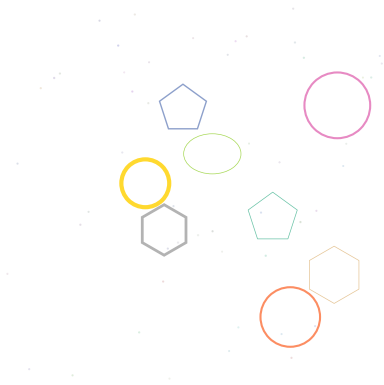[{"shape": "pentagon", "thickness": 0.5, "radius": 0.34, "center": [0.708, 0.434]}, {"shape": "circle", "thickness": 1.5, "radius": 0.39, "center": [0.754, 0.177]}, {"shape": "pentagon", "thickness": 1, "radius": 0.32, "center": [0.475, 0.717]}, {"shape": "circle", "thickness": 1.5, "radius": 0.43, "center": [0.876, 0.726]}, {"shape": "oval", "thickness": 0.5, "radius": 0.37, "center": [0.551, 0.6]}, {"shape": "circle", "thickness": 3, "radius": 0.31, "center": [0.377, 0.524]}, {"shape": "hexagon", "thickness": 0.5, "radius": 0.37, "center": [0.868, 0.286]}, {"shape": "hexagon", "thickness": 2, "radius": 0.33, "center": [0.426, 0.403]}]